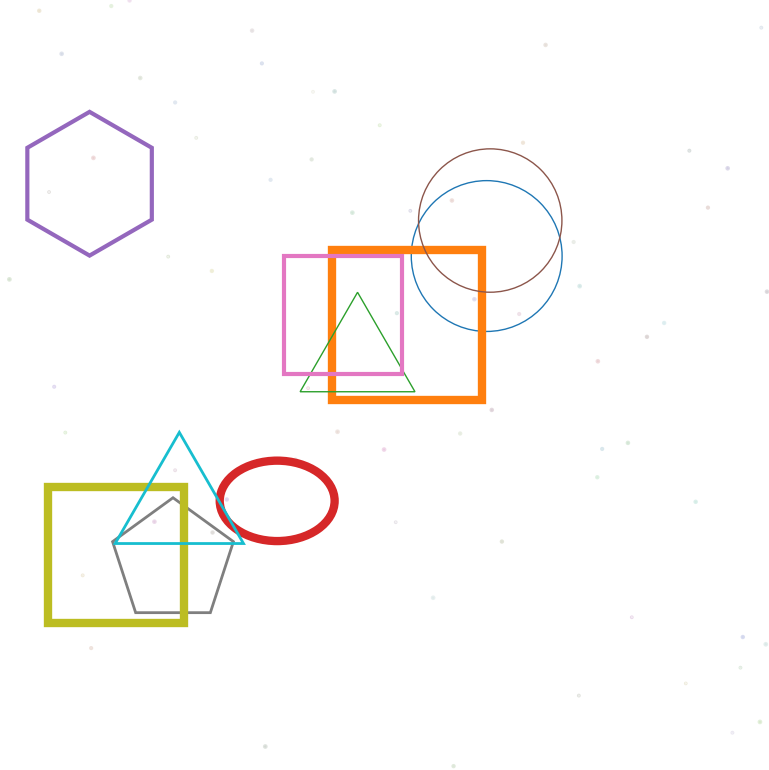[{"shape": "circle", "thickness": 0.5, "radius": 0.49, "center": [0.632, 0.667]}, {"shape": "square", "thickness": 3, "radius": 0.49, "center": [0.529, 0.578]}, {"shape": "triangle", "thickness": 0.5, "radius": 0.43, "center": [0.464, 0.534]}, {"shape": "oval", "thickness": 3, "radius": 0.37, "center": [0.36, 0.35]}, {"shape": "hexagon", "thickness": 1.5, "radius": 0.47, "center": [0.116, 0.761]}, {"shape": "circle", "thickness": 0.5, "radius": 0.47, "center": [0.637, 0.714]}, {"shape": "square", "thickness": 1.5, "radius": 0.38, "center": [0.445, 0.591]}, {"shape": "pentagon", "thickness": 1, "radius": 0.41, "center": [0.225, 0.271]}, {"shape": "square", "thickness": 3, "radius": 0.44, "center": [0.15, 0.279]}, {"shape": "triangle", "thickness": 1, "radius": 0.48, "center": [0.233, 0.342]}]